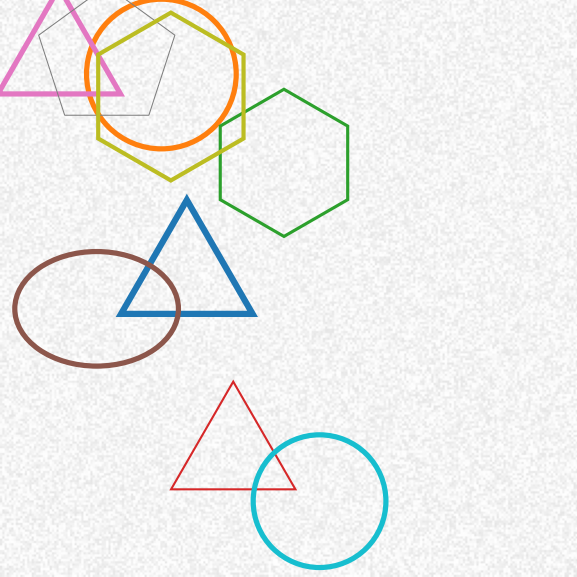[{"shape": "triangle", "thickness": 3, "radius": 0.66, "center": [0.324, 0.521]}, {"shape": "circle", "thickness": 2.5, "radius": 0.65, "center": [0.279, 0.871]}, {"shape": "hexagon", "thickness": 1.5, "radius": 0.64, "center": [0.492, 0.717]}, {"shape": "triangle", "thickness": 1, "radius": 0.62, "center": [0.404, 0.214]}, {"shape": "oval", "thickness": 2.5, "radius": 0.71, "center": [0.167, 0.464]}, {"shape": "triangle", "thickness": 2.5, "radius": 0.61, "center": [0.102, 0.898]}, {"shape": "pentagon", "thickness": 0.5, "radius": 0.62, "center": [0.185, 0.9]}, {"shape": "hexagon", "thickness": 2, "radius": 0.73, "center": [0.296, 0.832]}, {"shape": "circle", "thickness": 2.5, "radius": 0.57, "center": [0.553, 0.131]}]